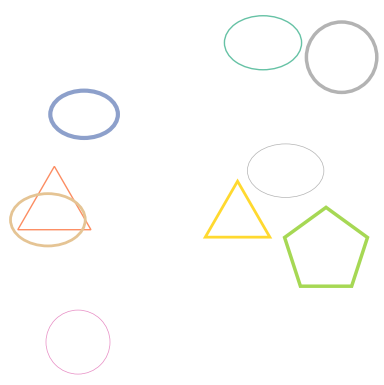[{"shape": "oval", "thickness": 1, "radius": 0.5, "center": [0.683, 0.889]}, {"shape": "triangle", "thickness": 1, "radius": 0.55, "center": [0.141, 0.458]}, {"shape": "oval", "thickness": 3, "radius": 0.44, "center": [0.218, 0.703]}, {"shape": "circle", "thickness": 0.5, "radius": 0.42, "center": [0.203, 0.111]}, {"shape": "pentagon", "thickness": 2.5, "radius": 0.57, "center": [0.847, 0.348]}, {"shape": "triangle", "thickness": 2, "radius": 0.48, "center": [0.617, 0.432]}, {"shape": "oval", "thickness": 2, "radius": 0.49, "center": [0.124, 0.429]}, {"shape": "circle", "thickness": 2.5, "radius": 0.46, "center": [0.887, 0.851]}, {"shape": "oval", "thickness": 0.5, "radius": 0.5, "center": [0.742, 0.557]}]